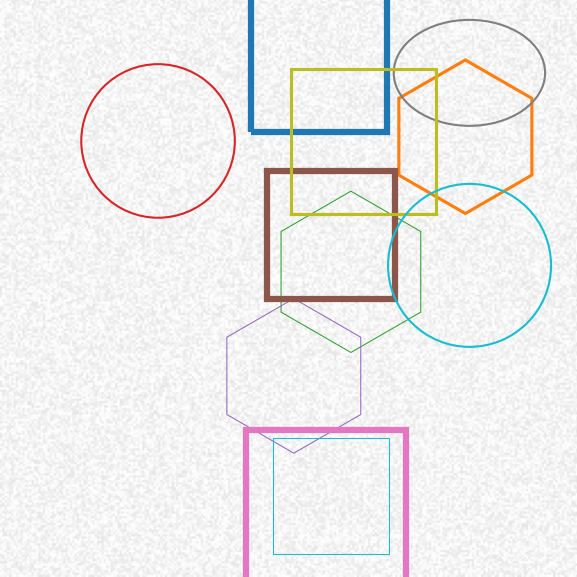[{"shape": "square", "thickness": 3, "radius": 0.59, "center": [0.552, 0.888]}, {"shape": "hexagon", "thickness": 1.5, "radius": 0.66, "center": [0.806, 0.762]}, {"shape": "hexagon", "thickness": 0.5, "radius": 0.7, "center": [0.608, 0.528]}, {"shape": "circle", "thickness": 1, "radius": 0.66, "center": [0.274, 0.755]}, {"shape": "hexagon", "thickness": 0.5, "radius": 0.67, "center": [0.509, 0.348]}, {"shape": "square", "thickness": 3, "radius": 0.55, "center": [0.573, 0.592]}, {"shape": "square", "thickness": 3, "radius": 0.69, "center": [0.564, 0.117]}, {"shape": "oval", "thickness": 1, "radius": 0.66, "center": [0.813, 0.873]}, {"shape": "square", "thickness": 1.5, "radius": 0.63, "center": [0.629, 0.754]}, {"shape": "circle", "thickness": 1, "radius": 0.71, "center": [0.813, 0.54]}, {"shape": "square", "thickness": 0.5, "radius": 0.5, "center": [0.574, 0.14]}]